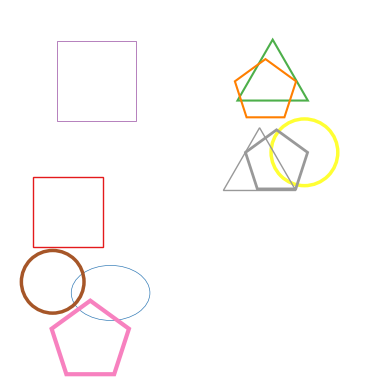[{"shape": "square", "thickness": 1, "radius": 0.46, "center": [0.177, 0.449]}, {"shape": "oval", "thickness": 0.5, "radius": 0.51, "center": [0.287, 0.239]}, {"shape": "triangle", "thickness": 1.5, "radius": 0.53, "center": [0.708, 0.792]}, {"shape": "square", "thickness": 0.5, "radius": 0.52, "center": [0.251, 0.789]}, {"shape": "pentagon", "thickness": 1.5, "radius": 0.42, "center": [0.69, 0.763]}, {"shape": "circle", "thickness": 2.5, "radius": 0.43, "center": [0.791, 0.604]}, {"shape": "circle", "thickness": 2.5, "radius": 0.41, "center": [0.137, 0.268]}, {"shape": "pentagon", "thickness": 3, "radius": 0.53, "center": [0.234, 0.113]}, {"shape": "pentagon", "thickness": 2, "radius": 0.42, "center": [0.718, 0.578]}, {"shape": "triangle", "thickness": 1, "radius": 0.54, "center": [0.674, 0.56]}]